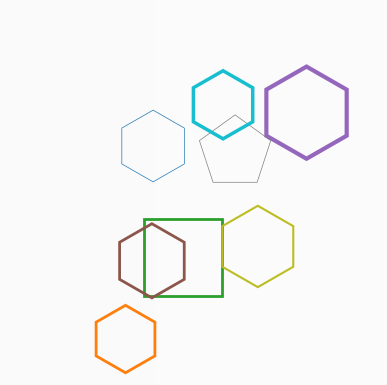[{"shape": "hexagon", "thickness": 0.5, "radius": 0.47, "center": [0.395, 0.621]}, {"shape": "hexagon", "thickness": 2, "radius": 0.44, "center": [0.324, 0.119]}, {"shape": "square", "thickness": 2, "radius": 0.5, "center": [0.473, 0.332]}, {"shape": "hexagon", "thickness": 3, "radius": 0.6, "center": [0.791, 0.707]}, {"shape": "hexagon", "thickness": 2, "radius": 0.48, "center": [0.392, 0.323]}, {"shape": "pentagon", "thickness": 0.5, "radius": 0.48, "center": [0.607, 0.605]}, {"shape": "hexagon", "thickness": 1.5, "radius": 0.53, "center": [0.665, 0.36]}, {"shape": "hexagon", "thickness": 2.5, "radius": 0.44, "center": [0.576, 0.728]}]